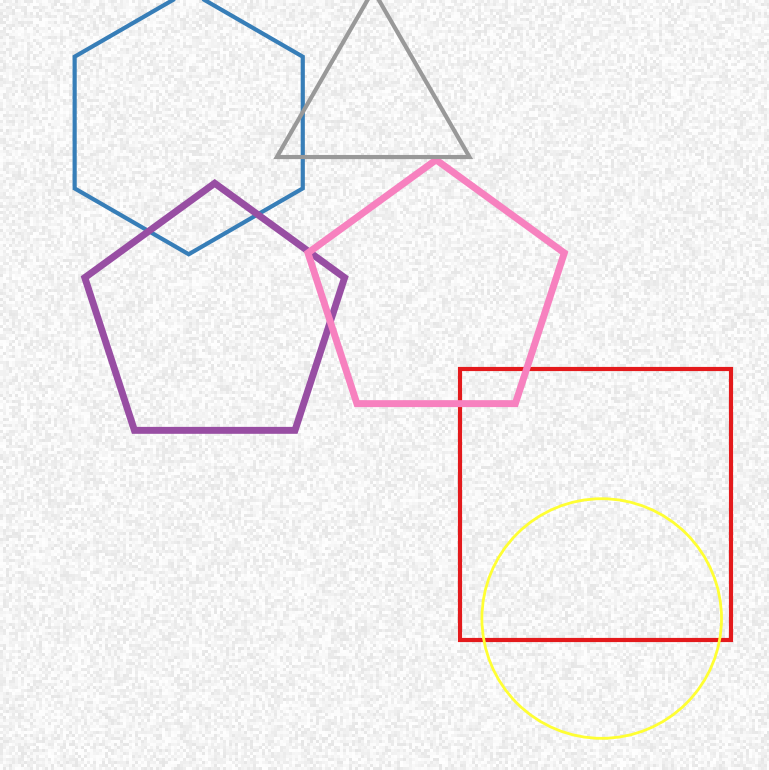[{"shape": "square", "thickness": 1.5, "radius": 0.88, "center": [0.773, 0.344]}, {"shape": "hexagon", "thickness": 1.5, "radius": 0.86, "center": [0.245, 0.841]}, {"shape": "pentagon", "thickness": 2.5, "radius": 0.89, "center": [0.279, 0.585]}, {"shape": "circle", "thickness": 1, "radius": 0.78, "center": [0.781, 0.197]}, {"shape": "pentagon", "thickness": 2.5, "radius": 0.88, "center": [0.566, 0.617]}, {"shape": "triangle", "thickness": 1.5, "radius": 0.72, "center": [0.485, 0.868]}]